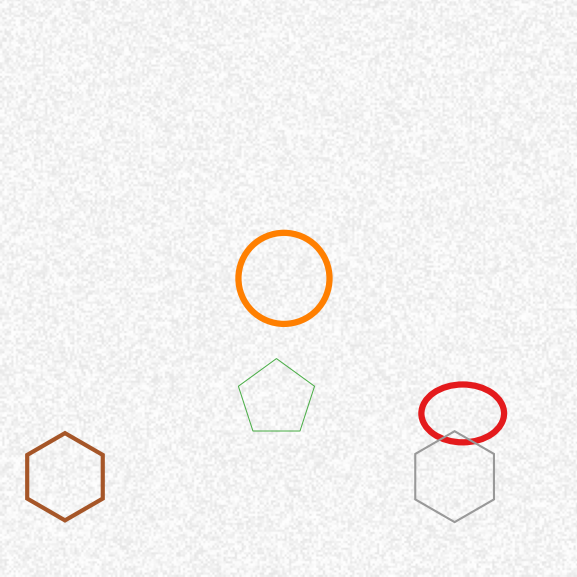[{"shape": "oval", "thickness": 3, "radius": 0.36, "center": [0.801, 0.283]}, {"shape": "pentagon", "thickness": 0.5, "radius": 0.35, "center": [0.479, 0.309]}, {"shape": "circle", "thickness": 3, "radius": 0.39, "center": [0.492, 0.517]}, {"shape": "hexagon", "thickness": 2, "radius": 0.38, "center": [0.113, 0.174]}, {"shape": "hexagon", "thickness": 1, "radius": 0.39, "center": [0.787, 0.174]}]